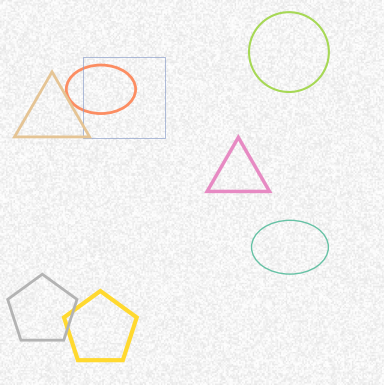[{"shape": "oval", "thickness": 1, "radius": 0.5, "center": [0.753, 0.358]}, {"shape": "oval", "thickness": 2, "radius": 0.45, "center": [0.262, 0.768]}, {"shape": "square", "thickness": 0.5, "radius": 0.53, "center": [0.322, 0.747]}, {"shape": "triangle", "thickness": 2.5, "radius": 0.47, "center": [0.619, 0.55]}, {"shape": "circle", "thickness": 1.5, "radius": 0.52, "center": [0.751, 0.865]}, {"shape": "pentagon", "thickness": 3, "radius": 0.5, "center": [0.261, 0.145]}, {"shape": "triangle", "thickness": 2, "radius": 0.56, "center": [0.135, 0.701]}, {"shape": "pentagon", "thickness": 2, "radius": 0.47, "center": [0.11, 0.193]}]